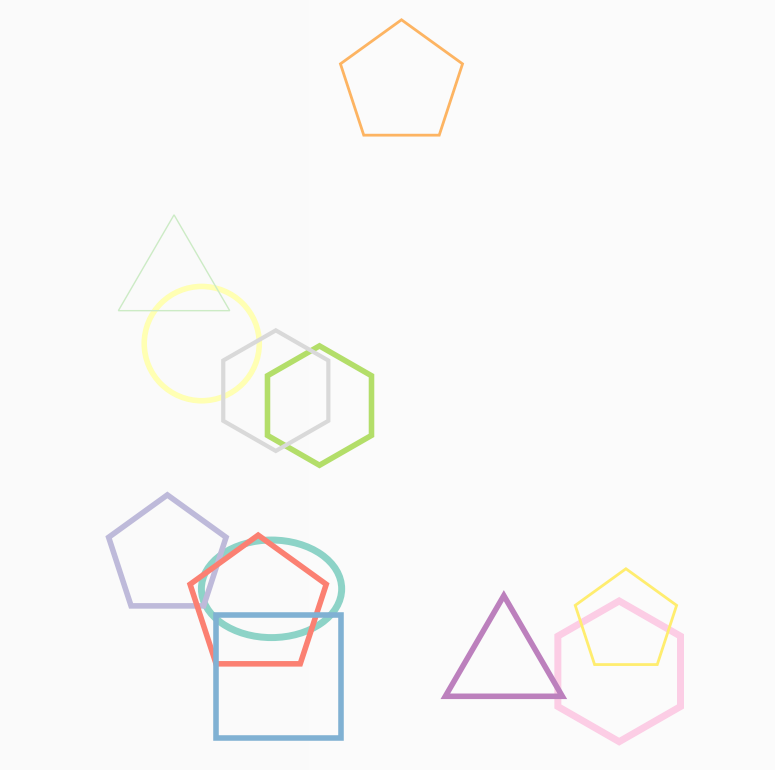[{"shape": "oval", "thickness": 2.5, "radius": 0.45, "center": [0.35, 0.235]}, {"shape": "circle", "thickness": 2, "radius": 0.37, "center": [0.26, 0.554]}, {"shape": "pentagon", "thickness": 2, "radius": 0.4, "center": [0.216, 0.278]}, {"shape": "pentagon", "thickness": 2, "radius": 0.46, "center": [0.333, 0.213]}, {"shape": "square", "thickness": 2, "radius": 0.4, "center": [0.359, 0.121]}, {"shape": "pentagon", "thickness": 1, "radius": 0.41, "center": [0.518, 0.891]}, {"shape": "hexagon", "thickness": 2, "radius": 0.39, "center": [0.412, 0.473]}, {"shape": "hexagon", "thickness": 2.5, "radius": 0.46, "center": [0.799, 0.128]}, {"shape": "hexagon", "thickness": 1.5, "radius": 0.39, "center": [0.356, 0.493]}, {"shape": "triangle", "thickness": 2, "radius": 0.44, "center": [0.65, 0.139]}, {"shape": "triangle", "thickness": 0.5, "radius": 0.41, "center": [0.225, 0.638]}, {"shape": "pentagon", "thickness": 1, "radius": 0.34, "center": [0.808, 0.193]}]